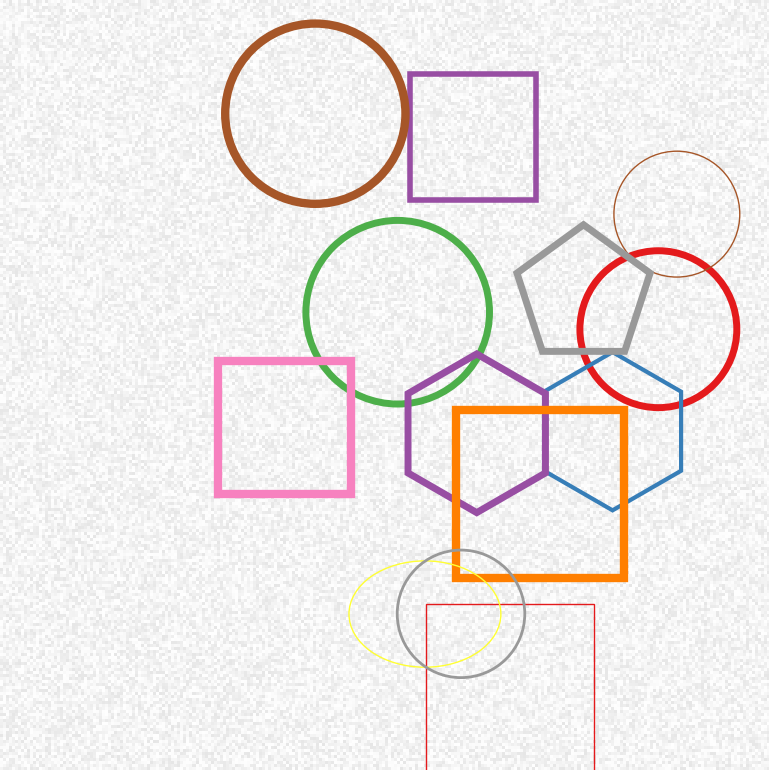[{"shape": "circle", "thickness": 2.5, "radius": 0.51, "center": [0.855, 0.572]}, {"shape": "square", "thickness": 0.5, "radius": 0.54, "center": [0.663, 0.107]}, {"shape": "hexagon", "thickness": 1.5, "radius": 0.51, "center": [0.796, 0.44]}, {"shape": "circle", "thickness": 2.5, "radius": 0.6, "center": [0.516, 0.595]}, {"shape": "hexagon", "thickness": 2.5, "radius": 0.52, "center": [0.619, 0.437]}, {"shape": "square", "thickness": 2, "radius": 0.41, "center": [0.615, 0.822]}, {"shape": "square", "thickness": 3, "radius": 0.55, "center": [0.702, 0.358]}, {"shape": "oval", "thickness": 0.5, "radius": 0.49, "center": [0.552, 0.203]}, {"shape": "circle", "thickness": 3, "radius": 0.59, "center": [0.41, 0.852]}, {"shape": "circle", "thickness": 0.5, "radius": 0.41, "center": [0.879, 0.722]}, {"shape": "square", "thickness": 3, "radius": 0.43, "center": [0.37, 0.445]}, {"shape": "circle", "thickness": 1, "radius": 0.41, "center": [0.599, 0.203]}, {"shape": "pentagon", "thickness": 2.5, "radius": 0.45, "center": [0.758, 0.617]}]